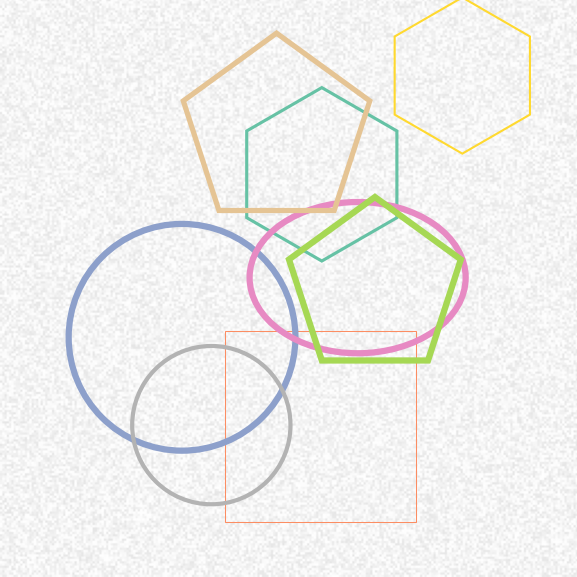[{"shape": "hexagon", "thickness": 1.5, "radius": 0.75, "center": [0.557, 0.697]}, {"shape": "square", "thickness": 0.5, "radius": 0.82, "center": [0.555, 0.261]}, {"shape": "circle", "thickness": 3, "radius": 0.98, "center": [0.315, 0.415]}, {"shape": "oval", "thickness": 3, "radius": 0.94, "center": [0.619, 0.518]}, {"shape": "pentagon", "thickness": 3, "radius": 0.78, "center": [0.649, 0.501]}, {"shape": "hexagon", "thickness": 1, "radius": 0.68, "center": [0.801, 0.868]}, {"shape": "pentagon", "thickness": 2.5, "radius": 0.85, "center": [0.479, 0.772]}, {"shape": "circle", "thickness": 2, "radius": 0.69, "center": [0.366, 0.263]}]